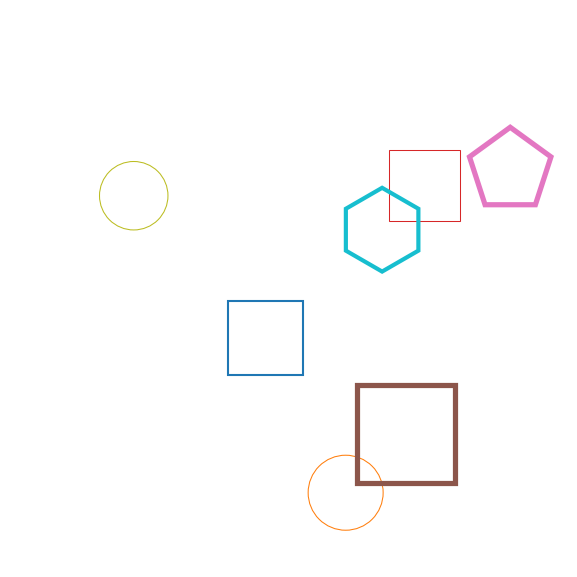[{"shape": "square", "thickness": 1, "radius": 0.32, "center": [0.46, 0.414]}, {"shape": "circle", "thickness": 0.5, "radius": 0.32, "center": [0.599, 0.146]}, {"shape": "square", "thickness": 0.5, "radius": 0.31, "center": [0.735, 0.678]}, {"shape": "square", "thickness": 2.5, "radius": 0.43, "center": [0.703, 0.248]}, {"shape": "pentagon", "thickness": 2.5, "radius": 0.37, "center": [0.884, 0.705]}, {"shape": "circle", "thickness": 0.5, "radius": 0.3, "center": [0.232, 0.66]}, {"shape": "hexagon", "thickness": 2, "radius": 0.36, "center": [0.662, 0.601]}]